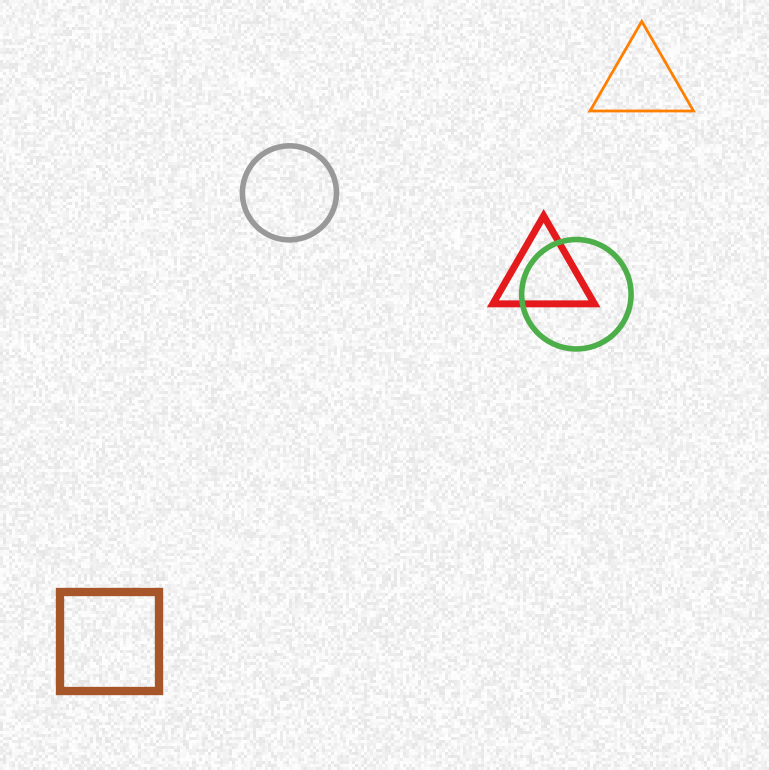[{"shape": "triangle", "thickness": 2.5, "radius": 0.38, "center": [0.706, 0.643]}, {"shape": "circle", "thickness": 2, "radius": 0.36, "center": [0.749, 0.618]}, {"shape": "triangle", "thickness": 1, "radius": 0.39, "center": [0.833, 0.895]}, {"shape": "square", "thickness": 3, "radius": 0.32, "center": [0.142, 0.167]}, {"shape": "circle", "thickness": 2, "radius": 0.31, "center": [0.376, 0.75]}]